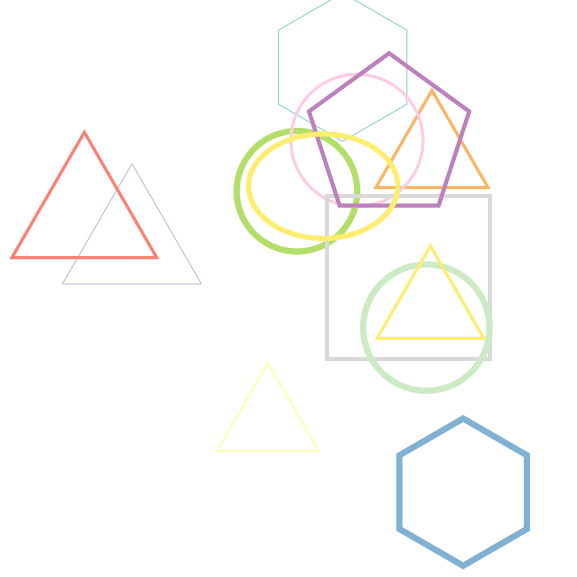[{"shape": "hexagon", "thickness": 0.5, "radius": 0.64, "center": [0.593, 0.883]}, {"shape": "triangle", "thickness": 1, "radius": 0.51, "center": [0.464, 0.269]}, {"shape": "triangle", "thickness": 0.5, "radius": 0.69, "center": [0.229, 0.577]}, {"shape": "triangle", "thickness": 1.5, "radius": 0.72, "center": [0.146, 0.625]}, {"shape": "hexagon", "thickness": 3, "radius": 0.64, "center": [0.802, 0.147]}, {"shape": "triangle", "thickness": 1.5, "radius": 0.56, "center": [0.748, 0.73]}, {"shape": "circle", "thickness": 3, "radius": 0.52, "center": [0.514, 0.668]}, {"shape": "circle", "thickness": 1.5, "radius": 0.57, "center": [0.618, 0.756]}, {"shape": "square", "thickness": 2, "radius": 0.7, "center": [0.707, 0.519]}, {"shape": "pentagon", "thickness": 2, "radius": 0.73, "center": [0.674, 0.761]}, {"shape": "circle", "thickness": 3, "radius": 0.55, "center": [0.738, 0.432]}, {"shape": "triangle", "thickness": 1.5, "radius": 0.53, "center": [0.745, 0.467]}, {"shape": "oval", "thickness": 2.5, "radius": 0.65, "center": [0.56, 0.677]}]